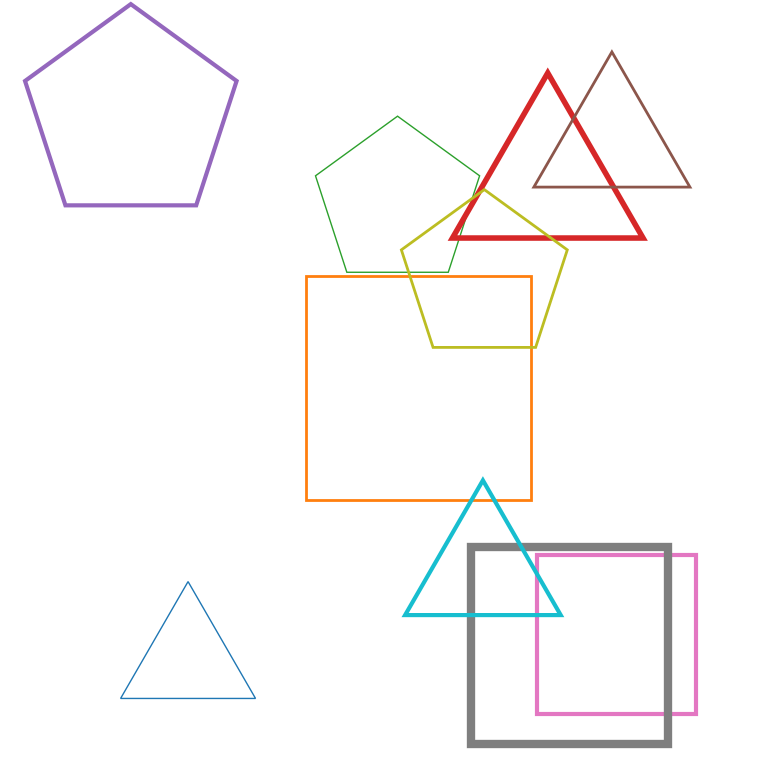[{"shape": "triangle", "thickness": 0.5, "radius": 0.51, "center": [0.244, 0.144]}, {"shape": "square", "thickness": 1, "radius": 0.73, "center": [0.544, 0.497]}, {"shape": "pentagon", "thickness": 0.5, "radius": 0.56, "center": [0.516, 0.737]}, {"shape": "triangle", "thickness": 2, "radius": 0.71, "center": [0.711, 0.762]}, {"shape": "pentagon", "thickness": 1.5, "radius": 0.72, "center": [0.17, 0.85]}, {"shape": "triangle", "thickness": 1, "radius": 0.59, "center": [0.795, 0.816]}, {"shape": "square", "thickness": 1.5, "radius": 0.52, "center": [0.801, 0.176]}, {"shape": "square", "thickness": 3, "radius": 0.64, "center": [0.74, 0.162]}, {"shape": "pentagon", "thickness": 1, "radius": 0.57, "center": [0.629, 0.64]}, {"shape": "triangle", "thickness": 1.5, "radius": 0.58, "center": [0.627, 0.26]}]